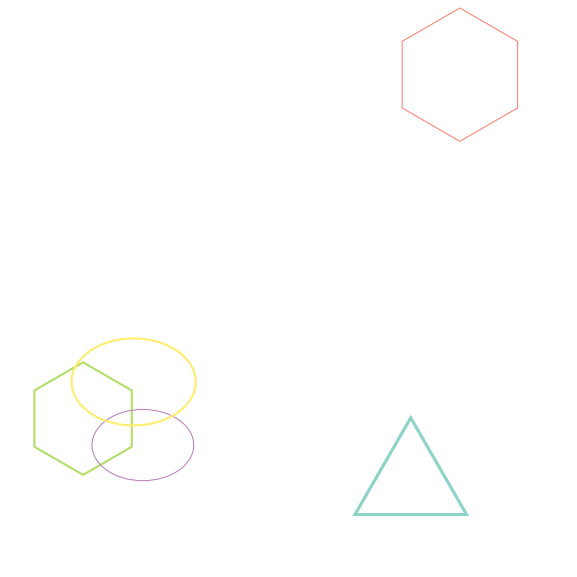[{"shape": "triangle", "thickness": 1.5, "radius": 0.56, "center": [0.711, 0.164]}, {"shape": "hexagon", "thickness": 0.5, "radius": 0.58, "center": [0.796, 0.87]}, {"shape": "hexagon", "thickness": 1, "radius": 0.49, "center": [0.144, 0.274]}, {"shape": "oval", "thickness": 0.5, "radius": 0.44, "center": [0.247, 0.228]}, {"shape": "oval", "thickness": 1, "radius": 0.54, "center": [0.231, 0.338]}]